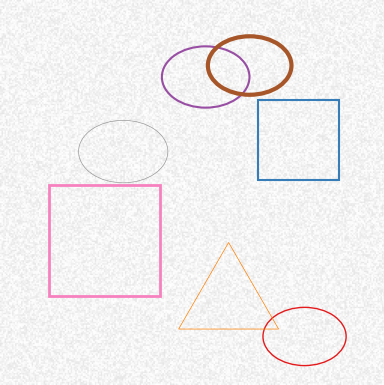[{"shape": "oval", "thickness": 1, "radius": 0.54, "center": [0.791, 0.126]}, {"shape": "square", "thickness": 1.5, "radius": 0.52, "center": [0.775, 0.637]}, {"shape": "oval", "thickness": 1.5, "radius": 0.57, "center": [0.534, 0.8]}, {"shape": "triangle", "thickness": 0.5, "radius": 0.75, "center": [0.594, 0.22]}, {"shape": "oval", "thickness": 3, "radius": 0.54, "center": [0.648, 0.83]}, {"shape": "square", "thickness": 2, "radius": 0.72, "center": [0.272, 0.376]}, {"shape": "oval", "thickness": 0.5, "radius": 0.58, "center": [0.32, 0.606]}]